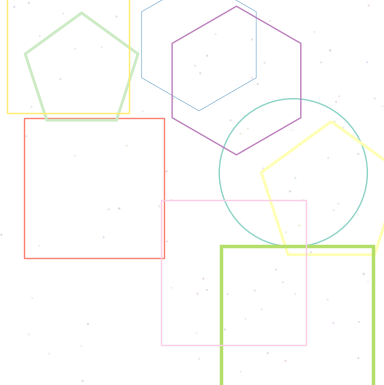[{"shape": "circle", "thickness": 1, "radius": 0.96, "center": [0.762, 0.551]}, {"shape": "pentagon", "thickness": 2, "radius": 0.96, "center": [0.861, 0.493]}, {"shape": "square", "thickness": 1, "radius": 0.91, "center": [0.244, 0.511]}, {"shape": "hexagon", "thickness": 0.5, "radius": 0.86, "center": [0.517, 0.884]}, {"shape": "square", "thickness": 2.5, "radius": 0.99, "center": [0.772, 0.165]}, {"shape": "square", "thickness": 1, "radius": 0.94, "center": [0.607, 0.292]}, {"shape": "hexagon", "thickness": 1, "radius": 0.96, "center": [0.614, 0.791]}, {"shape": "pentagon", "thickness": 2, "radius": 0.77, "center": [0.212, 0.812]}, {"shape": "square", "thickness": 1, "radius": 0.79, "center": [0.176, 0.865]}]